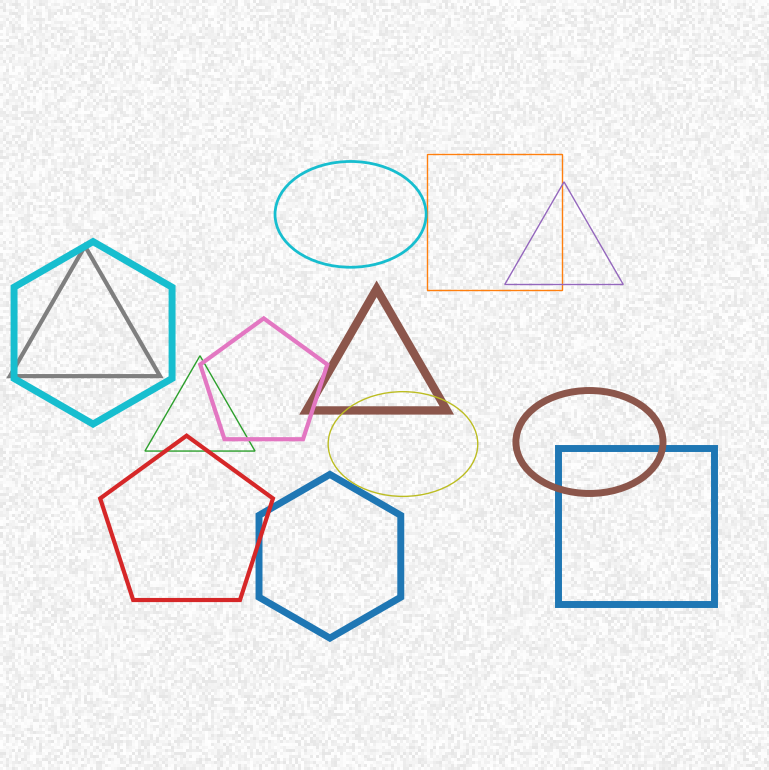[{"shape": "hexagon", "thickness": 2.5, "radius": 0.53, "center": [0.428, 0.278]}, {"shape": "square", "thickness": 2.5, "radius": 0.51, "center": [0.826, 0.317]}, {"shape": "square", "thickness": 0.5, "radius": 0.44, "center": [0.642, 0.712]}, {"shape": "triangle", "thickness": 0.5, "radius": 0.41, "center": [0.26, 0.455]}, {"shape": "pentagon", "thickness": 1.5, "radius": 0.59, "center": [0.242, 0.316]}, {"shape": "triangle", "thickness": 0.5, "radius": 0.44, "center": [0.732, 0.675]}, {"shape": "triangle", "thickness": 3, "radius": 0.53, "center": [0.489, 0.52]}, {"shape": "oval", "thickness": 2.5, "radius": 0.48, "center": [0.766, 0.426]}, {"shape": "pentagon", "thickness": 1.5, "radius": 0.43, "center": [0.343, 0.5]}, {"shape": "triangle", "thickness": 1.5, "radius": 0.56, "center": [0.11, 0.568]}, {"shape": "oval", "thickness": 0.5, "radius": 0.49, "center": [0.523, 0.423]}, {"shape": "oval", "thickness": 1, "radius": 0.49, "center": [0.455, 0.722]}, {"shape": "hexagon", "thickness": 2.5, "radius": 0.59, "center": [0.121, 0.568]}]